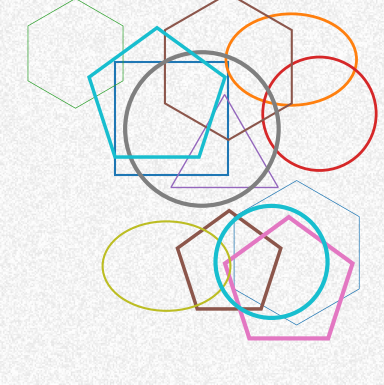[{"shape": "square", "thickness": 1.5, "radius": 0.74, "center": [0.445, 0.693]}, {"shape": "hexagon", "thickness": 0.5, "radius": 0.94, "center": [0.771, 0.343]}, {"shape": "oval", "thickness": 2, "radius": 0.85, "center": [0.756, 0.845]}, {"shape": "hexagon", "thickness": 0.5, "radius": 0.71, "center": [0.196, 0.861]}, {"shape": "circle", "thickness": 2, "radius": 0.74, "center": [0.83, 0.705]}, {"shape": "triangle", "thickness": 1, "radius": 0.8, "center": [0.583, 0.593]}, {"shape": "hexagon", "thickness": 1.5, "radius": 0.95, "center": [0.593, 0.827]}, {"shape": "pentagon", "thickness": 2.5, "radius": 0.71, "center": [0.595, 0.312]}, {"shape": "pentagon", "thickness": 3, "radius": 0.87, "center": [0.75, 0.262]}, {"shape": "circle", "thickness": 3, "radius": 1.0, "center": [0.524, 0.665]}, {"shape": "oval", "thickness": 1.5, "radius": 0.83, "center": [0.433, 0.309]}, {"shape": "circle", "thickness": 3, "radius": 0.73, "center": [0.705, 0.32]}, {"shape": "pentagon", "thickness": 2.5, "radius": 0.93, "center": [0.408, 0.742]}]